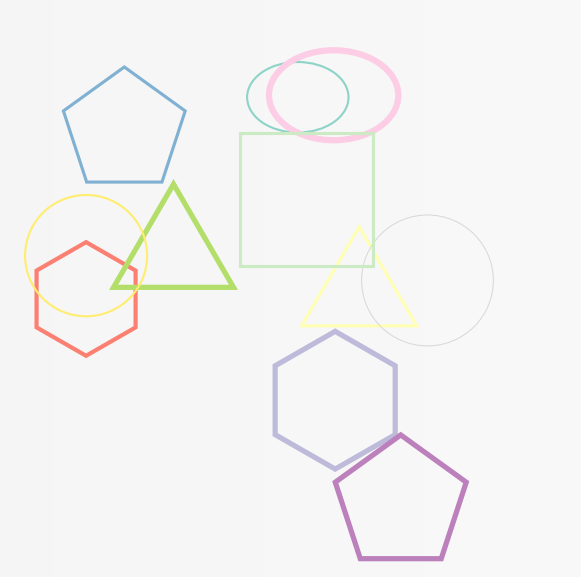[{"shape": "oval", "thickness": 1, "radius": 0.44, "center": [0.512, 0.831]}, {"shape": "triangle", "thickness": 1.5, "radius": 0.57, "center": [0.618, 0.492]}, {"shape": "hexagon", "thickness": 2.5, "radius": 0.6, "center": [0.577, 0.306]}, {"shape": "hexagon", "thickness": 2, "radius": 0.49, "center": [0.148, 0.481]}, {"shape": "pentagon", "thickness": 1.5, "radius": 0.55, "center": [0.214, 0.773]}, {"shape": "triangle", "thickness": 2.5, "radius": 0.6, "center": [0.299, 0.561]}, {"shape": "oval", "thickness": 3, "radius": 0.56, "center": [0.574, 0.834]}, {"shape": "circle", "thickness": 0.5, "radius": 0.57, "center": [0.735, 0.513]}, {"shape": "pentagon", "thickness": 2.5, "radius": 0.59, "center": [0.689, 0.128]}, {"shape": "square", "thickness": 1.5, "radius": 0.57, "center": [0.527, 0.654]}, {"shape": "circle", "thickness": 1, "radius": 0.53, "center": [0.148, 0.556]}]